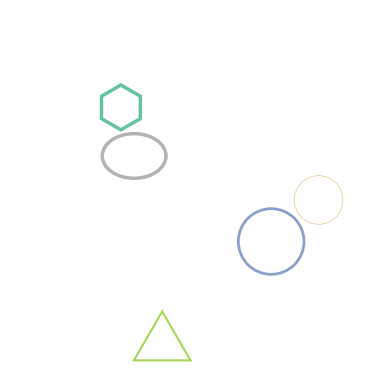[{"shape": "hexagon", "thickness": 2.5, "radius": 0.29, "center": [0.314, 0.721]}, {"shape": "circle", "thickness": 2, "radius": 0.43, "center": [0.704, 0.373]}, {"shape": "triangle", "thickness": 1.5, "radius": 0.42, "center": [0.421, 0.106]}, {"shape": "circle", "thickness": 0.5, "radius": 0.32, "center": [0.828, 0.481]}, {"shape": "oval", "thickness": 2.5, "radius": 0.41, "center": [0.348, 0.595]}]